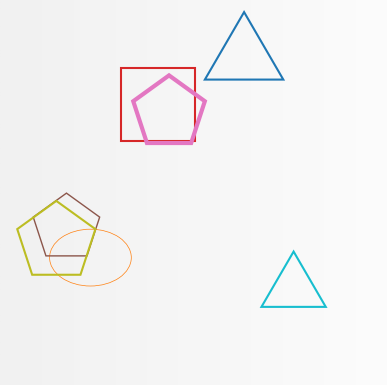[{"shape": "triangle", "thickness": 1.5, "radius": 0.58, "center": [0.63, 0.852]}, {"shape": "oval", "thickness": 0.5, "radius": 0.53, "center": [0.233, 0.331]}, {"shape": "square", "thickness": 1.5, "radius": 0.48, "center": [0.408, 0.728]}, {"shape": "pentagon", "thickness": 1, "radius": 0.45, "center": [0.172, 0.408]}, {"shape": "pentagon", "thickness": 3, "radius": 0.49, "center": [0.436, 0.707]}, {"shape": "pentagon", "thickness": 1.5, "radius": 0.53, "center": [0.145, 0.372]}, {"shape": "triangle", "thickness": 1.5, "radius": 0.48, "center": [0.758, 0.251]}]